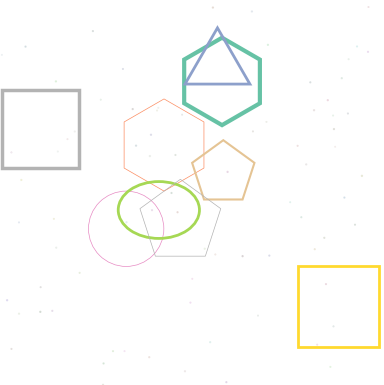[{"shape": "hexagon", "thickness": 3, "radius": 0.57, "center": [0.577, 0.789]}, {"shape": "hexagon", "thickness": 0.5, "radius": 0.6, "center": [0.426, 0.623]}, {"shape": "triangle", "thickness": 2, "radius": 0.49, "center": [0.565, 0.83]}, {"shape": "circle", "thickness": 0.5, "radius": 0.49, "center": [0.328, 0.406]}, {"shape": "oval", "thickness": 2, "radius": 0.53, "center": [0.413, 0.455]}, {"shape": "square", "thickness": 2, "radius": 0.53, "center": [0.878, 0.204]}, {"shape": "pentagon", "thickness": 1.5, "radius": 0.43, "center": [0.58, 0.551]}, {"shape": "pentagon", "thickness": 0.5, "radius": 0.55, "center": [0.468, 0.424]}, {"shape": "square", "thickness": 2.5, "radius": 0.5, "center": [0.105, 0.665]}]